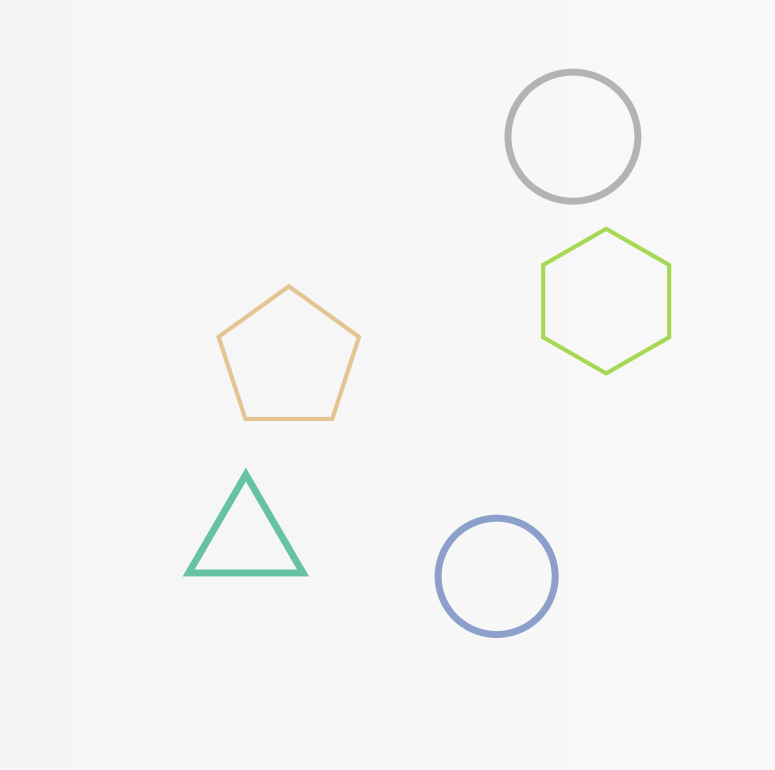[{"shape": "triangle", "thickness": 2.5, "radius": 0.43, "center": [0.317, 0.299]}, {"shape": "circle", "thickness": 2.5, "radius": 0.38, "center": [0.641, 0.251]}, {"shape": "hexagon", "thickness": 1.5, "radius": 0.47, "center": [0.782, 0.609]}, {"shape": "pentagon", "thickness": 1.5, "radius": 0.48, "center": [0.373, 0.533]}, {"shape": "circle", "thickness": 2.5, "radius": 0.42, "center": [0.739, 0.822]}]